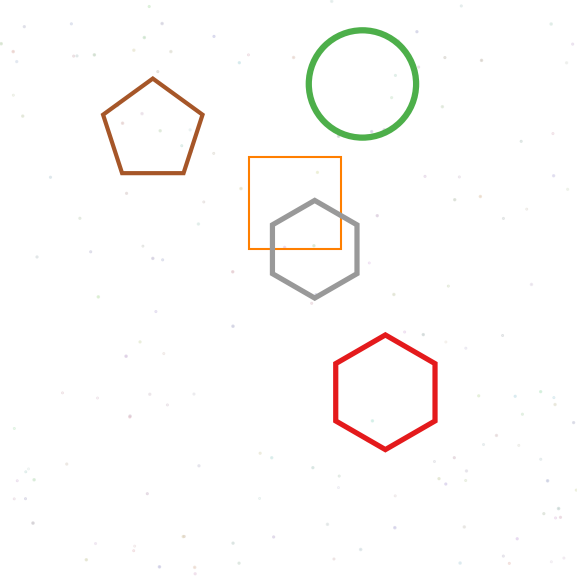[{"shape": "hexagon", "thickness": 2.5, "radius": 0.5, "center": [0.667, 0.32]}, {"shape": "circle", "thickness": 3, "radius": 0.46, "center": [0.628, 0.854]}, {"shape": "square", "thickness": 1, "radius": 0.4, "center": [0.51, 0.647]}, {"shape": "pentagon", "thickness": 2, "radius": 0.45, "center": [0.265, 0.773]}, {"shape": "hexagon", "thickness": 2.5, "radius": 0.42, "center": [0.545, 0.568]}]